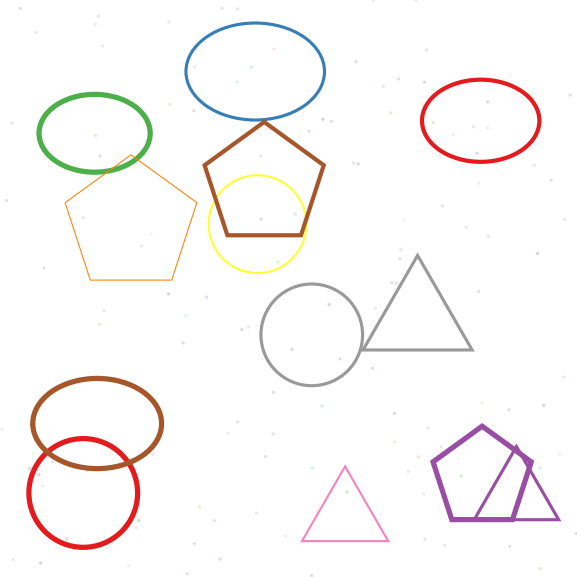[{"shape": "oval", "thickness": 2, "radius": 0.51, "center": [0.832, 0.79]}, {"shape": "circle", "thickness": 2.5, "radius": 0.47, "center": [0.144, 0.146]}, {"shape": "oval", "thickness": 1.5, "radius": 0.6, "center": [0.442, 0.875]}, {"shape": "oval", "thickness": 2.5, "radius": 0.48, "center": [0.164, 0.768]}, {"shape": "pentagon", "thickness": 2.5, "radius": 0.45, "center": [0.835, 0.172]}, {"shape": "triangle", "thickness": 1.5, "radius": 0.42, "center": [0.894, 0.141]}, {"shape": "pentagon", "thickness": 0.5, "radius": 0.6, "center": [0.227, 0.611]}, {"shape": "circle", "thickness": 1, "radius": 0.42, "center": [0.446, 0.611]}, {"shape": "pentagon", "thickness": 2, "radius": 0.54, "center": [0.457, 0.679]}, {"shape": "oval", "thickness": 2.5, "radius": 0.56, "center": [0.168, 0.266]}, {"shape": "triangle", "thickness": 1, "radius": 0.43, "center": [0.598, 0.105]}, {"shape": "triangle", "thickness": 1.5, "radius": 0.55, "center": [0.723, 0.448]}, {"shape": "circle", "thickness": 1.5, "radius": 0.44, "center": [0.54, 0.419]}]